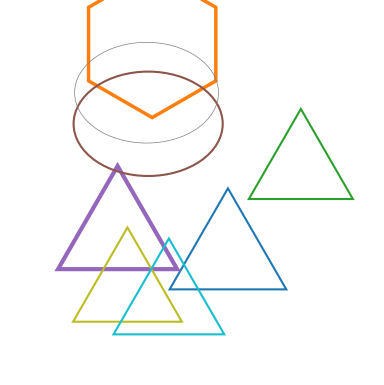[{"shape": "triangle", "thickness": 1.5, "radius": 0.87, "center": [0.592, 0.336]}, {"shape": "hexagon", "thickness": 2.5, "radius": 0.95, "center": [0.395, 0.885]}, {"shape": "triangle", "thickness": 1.5, "radius": 0.78, "center": [0.781, 0.561]}, {"shape": "triangle", "thickness": 3, "radius": 0.89, "center": [0.305, 0.39]}, {"shape": "oval", "thickness": 1.5, "radius": 0.97, "center": [0.385, 0.678]}, {"shape": "oval", "thickness": 0.5, "radius": 0.93, "center": [0.381, 0.759]}, {"shape": "triangle", "thickness": 1.5, "radius": 0.82, "center": [0.331, 0.246]}, {"shape": "triangle", "thickness": 1.5, "radius": 0.83, "center": [0.439, 0.215]}]